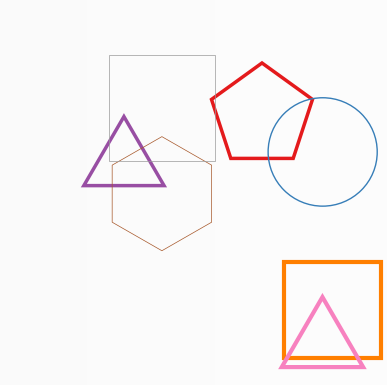[{"shape": "pentagon", "thickness": 2.5, "radius": 0.68, "center": [0.676, 0.699]}, {"shape": "circle", "thickness": 1, "radius": 0.7, "center": [0.833, 0.605]}, {"shape": "triangle", "thickness": 2.5, "radius": 0.6, "center": [0.32, 0.578]}, {"shape": "square", "thickness": 3, "radius": 0.62, "center": [0.858, 0.195]}, {"shape": "hexagon", "thickness": 0.5, "radius": 0.74, "center": [0.418, 0.497]}, {"shape": "triangle", "thickness": 3, "radius": 0.61, "center": [0.832, 0.107]}, {"shape": "square", "thickness": 0.5, "radius": 0.69, "center": [0.418, 0.719]}]